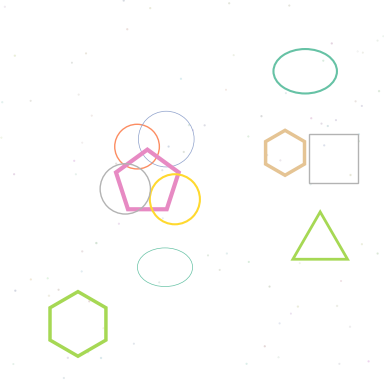[{"shape": "oval", "thickness": 0.5, "radius": 0.36, "center": [0.429, 0.306]}, {"shape": "oval", "thickness": 1.5, "radius": 0.41, "center": [0.793, 0.815]}, {"shape": "circle", "thickness": 1, "radius": 0.29, "center": [0.356, 0.619]}, {"shape": "circle", "thickness": 0.5, "radius": 0.36, "center": [0.432, 0.639]}, {"shape": "pentagon", "thickness": 3, "radius": 0.43, "center": [0.383, 0.526]}, {"shape": "hexagon", "thickness": 2.5, "radius": 0.42, "center": [0.203, 0.159]}, {"shape": "triangle", "thickness": 2, "radius": 0.41, "center": [0.832, 0.368]}, {"shape": "circle", "thickness": 1.5, "radius": 0.33, "center": [0.454, 0.482]}, {"shape": "hexagon", "thickness": 2.5, "radius": 0.29, "center": [0.74, 0.603]}, {"shape": "square", "thickness": 1, "radius": 0.32, "center": [0.867, 0.588]}, {"shape": "circle", "thickness": 1, "radius": 0.33, "center": [0.325, 0.509]}]